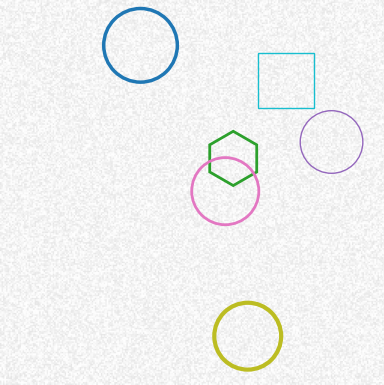[{"shape": "circle", "thickness": 2.5, "radius": 0.48, "center": [0.365, 0.882]}, {"shape": "hexagon", "thickness": 2, "radius": 0.35, "center": [0.606, 0.589]}, {"shape": "circle", "thickness": 1, "radius": 0.41, "center": [0.861, 0.631]}, {"shape": "circle", "thickness": 2, "radius": 0.44, "center": [0.585, 0.503]}, {"shape": "circle", "thickness": 3, "radius": 0.43, "center": [0.643, 0.127]}, {"shape": "square", "thickness": 1, "radius": 0.36, "center": [0.742, 0.791]}]